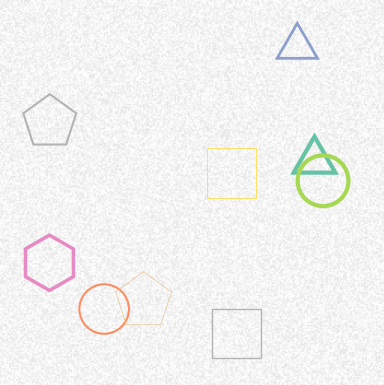[{"shape": "triangle", "thickness": 3, "radius": 0.31, "center": [0.817, 0.583]}, {"shape": "circle", "thickness": 1.5, "radius": 0.32, "center": [0.271, 0.197]}, {"shape": "triangle", "thickness": 2, "radius": 0.3, "center": [0.772, 0.879]}, {"shape": "hexagon", "thickness": 2.5, "radius": 0.36, "center": [0.128, 0.317]}, {"shape": "circle", "thickness": 3, "radius": 0.33, "center": [0.839, 0.531]}, {"shape": "square", "thickness": 0.5, "radius": 0.32, "center": [0.601, 0.551]}, {"shape": "pentagon", "thickness": 0.5, "radius": 0.38, "center": [0.373, 0.218]}, {"shape": "square", "thickness": 1, "radius": 0.32, "center": [0.614, 0.134]}, {"shape": "pentagon", "thickness": 1.5, "radius": 0.36, "center": [0.129, 0.683]}]